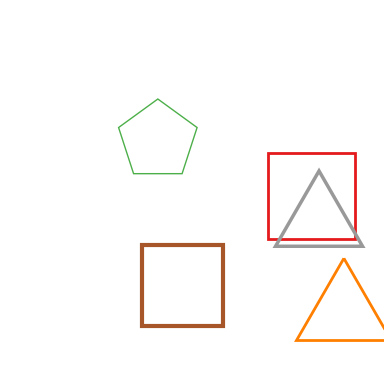[{"shape": "square", "thickness": 2, "radius": 0.56, "center": [0.808, 0.491]}, {"shape": "pentagon", "thickness": 1, "radius": 0.54, "center": [0.41, 0.636]}, {"shape": "triangle", "thickness": 2, "radius": 0.71, "center": [0.893, 0.187]}, {"shape": "square", "thickness": 3, "radius": 0.53, "center": [0.475, 0.259]}, {"shape": "triangle", "thickness": 2.5, "radius": 0.65, "center": [0.829, 0.426]}]